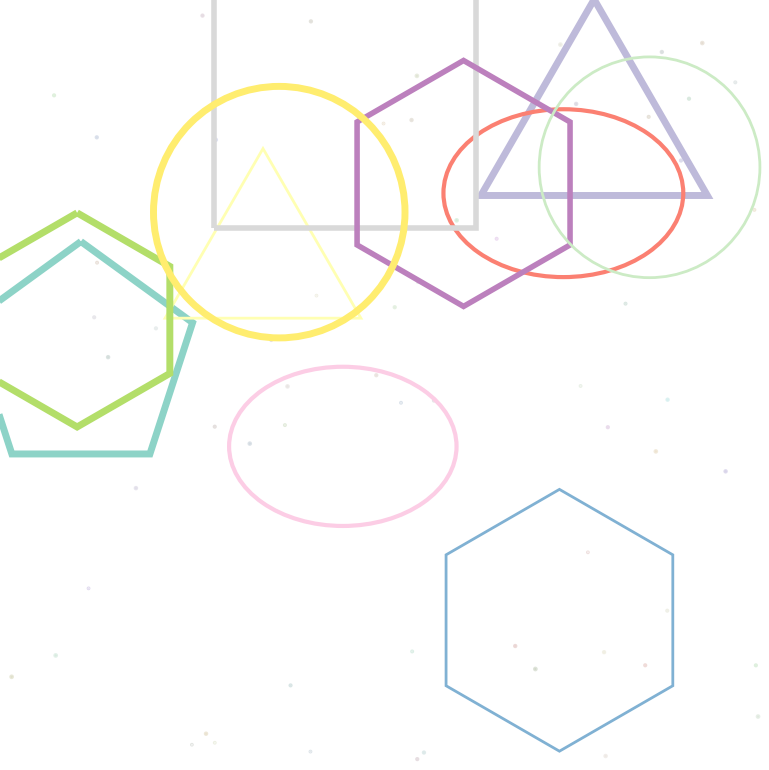[{"shape": "pentagon", "thickness": 2.5, "radius": 0.76, "center": [0.105, 0.534]}, {"shape": "triangle", "thickness": 1, "radius": 0.73, "center": [0.342, 0.66]}, {"shape": "triangle", "thickness": 2.5, "radius": 0.85, "center": [0.772, 0.831]}, {"shape": "oval", "thickness": 1.5, "radius": 0.78, "center": [0.732, 0.749]}, {"shape": "hexagon", "thickness": 1, "radius": 0.85, "center": [0.727, 0.194]}, {"shape": "hexagon", "thickness": 2.5, "radius": 0.7, "center": [0.1, 0.585]}, {"shape": "oval", "thickness": 1.5, "radius": 0.74, "center": [0.445, 0.42]}, {"shape": "square", "thickness": 2, "radius": 0.85, "center": [0.448, 0.873]}, {"shape": "hexagon", "thickness": 2, "radius": 0.8, "center": [0.602, 0.762]}, {"shape": "circle", "thickness": 1, "radius": 0.72, "center": [0.844, 0.783]}, {"shape": "circle", "thickness": 2.5, "radius": 0.82, "center": [0.363, 0.724]}]